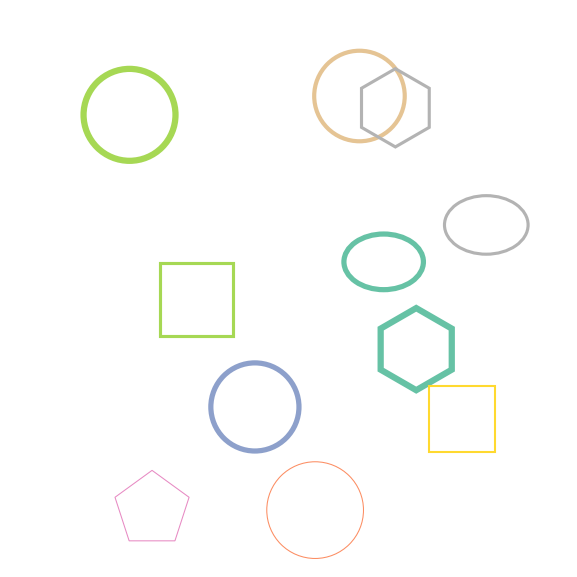[{"shape": "oval", "thickness": 2.5, "radius": 0.34, "center": [0.664, 0.546]}, {"shape": "hexagon", "thickness": 3, "radius": 0.36, "center": [0.721, 0.395]}, {"shape": "circle", "thickness": 0.5, "radius": 0.42, "center": [0.546, 0.116]}, {"shape": "circle", "thickness": 2.5, "radius": 0.38, "center": [0.441, 0.294]}, {"shape": "pentagon", "thickness": 0.5, "radius": 0.34, "center": [0.263, 0.117]}, {"shape": "circle", "thickness": 3, "radius": 0.4, "center": [0.224, 0.8]}, {"shape": "square", "thickness": 1.5, "radius": 0.32, "center": [0.34, 0.481]}, {"shape": "square", "thickness": 1, "radius": 0.29, "center": [0.8, 0.274]}, {"shape": "circle", "thickness": 2, "radius": 0.39, "center": [0.622, 0.833]}, {"shape": "oval", "thickness": 1.5, "radius": 0.36, "center": [0.842, 0.61]}, {"shape": "hexagon", "thickness": 1.5, "radius": 0.34, "center": [0.685, 0.812]}]